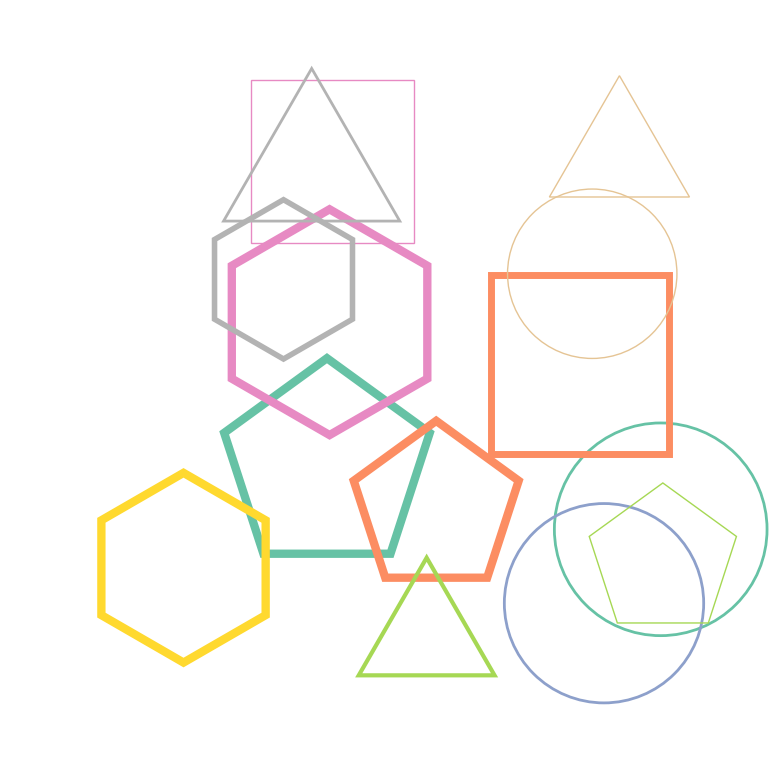[{"shape": "circle", "thickness": 1, "radius": 0.69, "center": [0.858, 0.313]}, {"shape": "pentagon", "thickness": 3, "radius": 0.7, "center": [0.425, 0.394]}, {"shape": "pentagon", "thickness": 3, "radius": 0.56, "center": [0.566, 0.341]}, {"shape": "square", "thickness": 2.5, "radius": 0.58, "center": [0.753, 0.526]}, {"shape": "circle", "thickness": 1, "radius": 0.65, "center": [0.784, 0.217]}, {"shape": "hexagon", "thickness": 3, "radius": 0.73, "center": [0.428, 0.582]}, {"shape": "square", "thickness": 0.5, "radius": 0.53, "center": [0.432, 0.79]}, {"shape": "triangle", "thickness": 1.5, "radius": 0.51, "center": [0.554, 0.174]}, {"shape": "pentagon", "thickness": 0.5, "radius": 0.5, "center": [0.861, 0.272]}, {"shape": "hexagon", "thickness": 3, "radius": 0.62, "center": [0.238, 0.263]}, {"shape": "circle", "thickness": 0.5, "radius": 0.55, "center": [0.769, 0.644]}, {"shape": "triangle", "thickness": 0.5, "radius": 0.53, "center": [0.804, 0.797]}, {"shape": "hexagon", "thickness": 2, "radius": 0.52, "center": [0.368, 0.637]}, {"shape": "triangle", "thickness": 1, "radius": 0.66, "center": [0.405, 0.779]}]